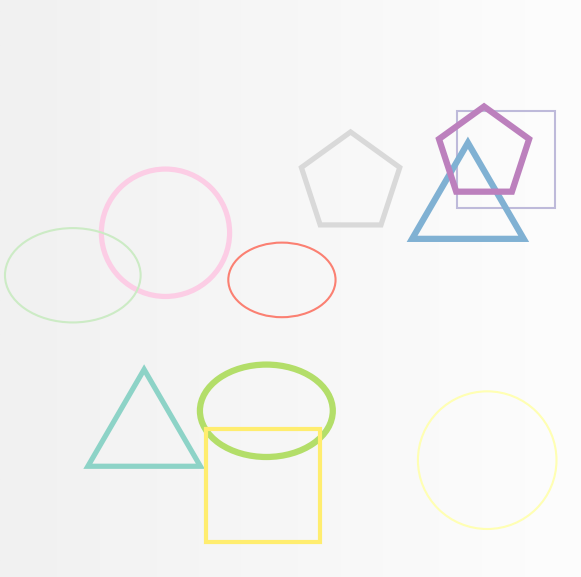[{"shape": "triangle", "thickness": 2.5, "radius": 0.56, "center": [0.248, 0.248]}, {"shape": "circle", "thickness": 1, "radius": 0.6, "center": [0.838, 0.202]}, {"shape": "square", "thickness": 1, "radius": 0.42, "center": [0.871, 0.723]}, {"shape": "oval", "thickness": 1, "radius": 0.46, "center": [0.485, 0.514]}, {"shape": "triangle", "thickness": 3, "radius": 0.55, "center": [0.805, 0.641]}, {"shape": "oval", "thickness": 3, "radius": 0.57, "center": [0.458, 0.288]}, {"shape": "circle", "thickness": 2.5, "radius": 0.55, "center": [0.285, 0.596]}, {"shape": "pentagon", "thickness": 2.5, "radius": 0.44, "center": [0.603, 0.682]}, {"shape": "pentagon", "thickness": 3, "radius": 0.41, "center": [0.833, 0.733]}, {"shape": "oval", "thickness": 1, "radius": 0.58, "center": [0.125, 0.522]}, {"shape": "square", "thickness": 2, "radius": 0.49, "center": [0.452, 0.159]}]